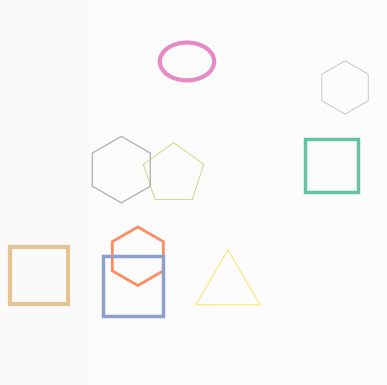[{"shape": "square", "thickness": 2.5, "radius": 0.34, "center": [0.856, 0.57]}, {"shape": "hexagon", "thickness": 2, "radius": 0.38, "center": [0.356, 0.334]}, {"shape": "square", "thickness": 2.5, "radius": 0.39, "center": [0.342, 0.257]}, {"shape": "oval", "thickness": 3, "radius": 0.35, "center": [0.483, 0.84]}, {"shape": "pentagon", "thickness": 0.5, "radius": 0.41, "center": [0.448, 0.548]}, {"shape": "triangle", "thickness": 0.5, "radius": 0.48, "center": [0.588, 0.256]}, {"shape": "square", "thickness": 3, "radius": 0.37, "center": [0.101, 0.284]}, {"shape": "hexagon", "thickness": 0.5, "radius": 0.35, "center": [0.89, 0.773]}, {"shape": "hexagon", "thickness": 1, "radius": 0.43, "center": [0.313, 0.559]}]